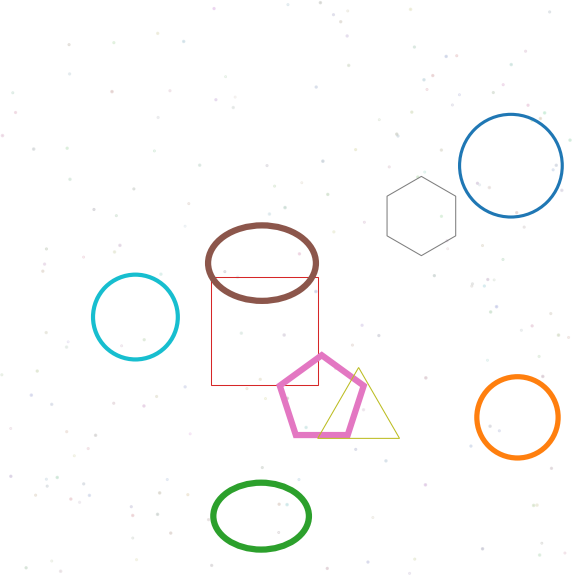[{"shape": "circle", "thickness": 1.5, "radius": 0.44, "center": [0.885, 0.712]}, {"shape": "circle", "thickness": 2.5, "radius": 0.35, "center": [0.896, 0.276]}, {"shape": "oval", "thickness": 3, "radius": 0.41, "center": [0.452, 0.105]}, {"shape": "square", "thickness": 0.5, "radius": 0.47, "center": [0.458, 0.426]}, {"shape": "oval", "thickness": 3, "radius": 0.47, "center": [0.454, 0.544]}, {"shape": "pentagon", "thickness": 3, "radius": 0.38, "center": [0.557, 0.308]}, {"shape": "hexagon", "thickness": 0.5, "radius": 0.34, "center": [0.73, 0.625]}, {"shape": "triangle", "thickness": 0.5, "radius": 0.41, "center": [0.621, 0.281]}, {"shape": "circle", "thickness": 2, "radius": 0.37, "center": [0.234, 0.45]}]